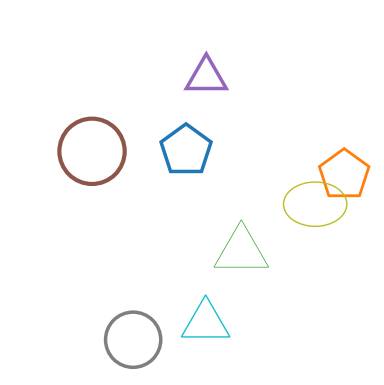[{"shape": "pentagon", "thickness": 2.5, "radius": 0.34, "center": [0.483, 0.61]}, {"shape": "pentagon", "thickness": 2, "radius": 0.34, "center": [0.894, 0.546]}, {"shape": "triangle", "thickness": 0.5, "radius": 0.41, "center": [0.627, 0.347]}, {"shape": "triangle", "thickness": 2.5, "radius": 0.3, "center": [0.536, 0.8]}, {"shape": "circle", "thickness": 3, "radius": 0.42, "center": [0.239, 0.607]}, {"shape": "circle", "thickness": 2.5, "radius": 0.36, "center": [0.346, 0.118]}, {"shape": "oval", "thickness": 1, "radius": 0.41, "center": [0.819, 0.47]}, {"shape": "triangle", "thickness": 1, "radius": 0.36, "center": [0.534, 0.161]}]